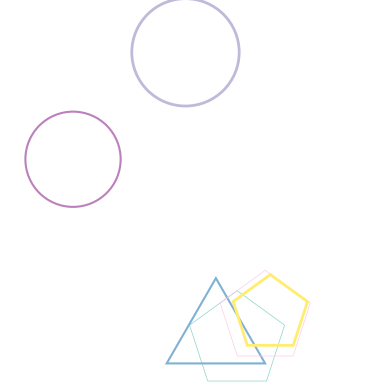[{"shape": "pentagon", "thickness": 0.5, "radius": 0.65, "center": [0.616, 0.115]}, {"shape": "circle", "thickness": 2, "radius": 0.7, "center": [0.482, 0.864]}, {"shape": "triangle", "thickness": 1.5, "radius": 0.74, "center": [0.561, 0.13]}, {"shape": "pentagon", "thickness": 0.5, "radius": 0.62, "center": [0.689, 0.175]}, {"shape": "circle", "thickness": 1.5, "radius": 0.62, "center": [0.19, 0.586]}, {"shape": "pentagon", "thickness": 2, "radius": 0.51, "center": [0.702, 0.185]}]